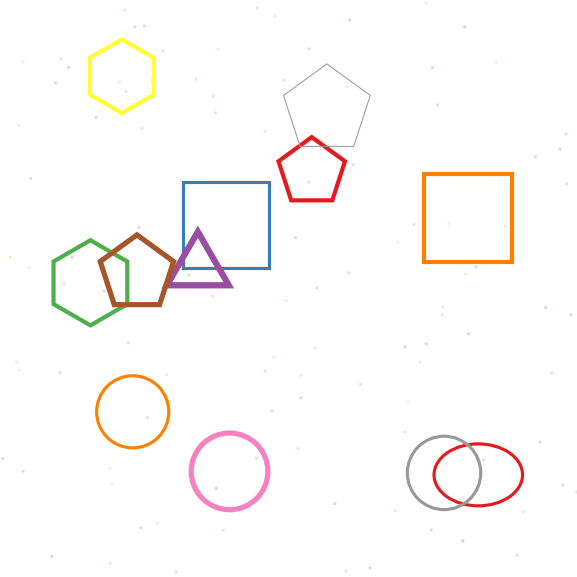[{"shape": "pentagon", "thickness": 2, "radius": 0.3, "center": [0.54, 0.701]}, {"shape": "oval", "thickness": 1.5, "radius": 0.38, "center": [0.828, 0.177]}, {"shape": "square", "thickness": 1.5, "radius": 0.37, "center": [0.392, 0.61]}, {"shape": "hexagon", "thickness": 2, "radius": 0.37, "center": [0.157, 0.509]}, {"shape": "triangle", "thickness": 3, "radius": 0.31, "center": [0.343, 0.536]}, {"shape": "circle", "thickness": 1.5, "radius": 0.31, "center": [0.23, 0.286]}, {"shape": "square", "thickness": 2, "radius": 0.38, "center": [0.81, 0.621]}, {"shape": "hexagon", "thickness": 2, "radius": 0.32, "center": [0.211, 0.867]}, {"shape": "pentagon", "thickness": 2.5, "radius": 0.33, "center": [0.237, 0.526]}, {"shape": "circle", "thickness": 2.5, "radius": 0.33, "center": [0.397, 0.183]}, {"shape": "circle", "thickness": 1.5, "radius": 0.32, "center": [0.769, 0.18]}, {"shape": "pentagon", "thickness": 0.5, "radius": 0.39, "center": [0.566, 0.809]}]